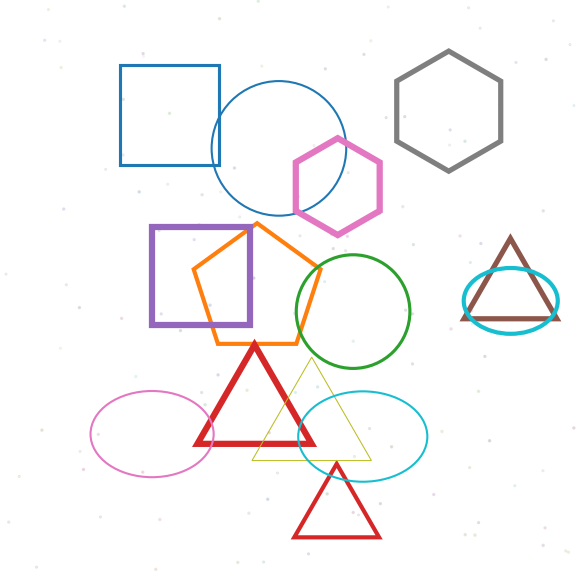[{"shape": "circle", "thickness": 1, "radius": 0.58, "center": [0.483, 0.742]}, {"shape": "square", "thickness": 1.5, "radius": 0.43, "center": [0.293, 0.8]}, {"shape": "pentagon", "thickness": 2, "radius": 0.58, "center": [0.445, 0.497]}, {"shape": "circle", "thickness": 1.5, "radius": 0.49, "center": [0.611, 0.46]}, {"shape": "triangle", "thickness": 2, "radius": 0.42, "center": [0.583, 0.111]}, {"shape": "triangle", "thickness": 3, "radius": 0.57, "center": [0.441, 0.288]}, {"shape": "square", "thickness": 3, "radius": 0.42, "center": [0.348, 0.521]}, {"shape": "triangle", "thickness": 2.5, "radius": 0.46, "center": [0.884, 0.494]}, {"shape": "oval", "thickness": 1, "radius": 0.53, "center": [0.263, 0.247]}, {"shape": "hexagon", "thickness": 3, "radius": 0.42, "center": [0.585, 0.676]}, {"shape": "hexagon", "thickness": 2.5, "radius": 0.52, "center": [0.777, 0.807]}, {"shape": "triangle", "thickness": 0.5, "radius": 0.6, "center": [0.54, 0.261]}, {"shape": "oval", "thickness": 2, "radius": 0.41, "center": [0.884, 0.478]}, {"shape": "oval", "thickness": 1, "radius": 0.56, "center": [0.628, 0.243]}]